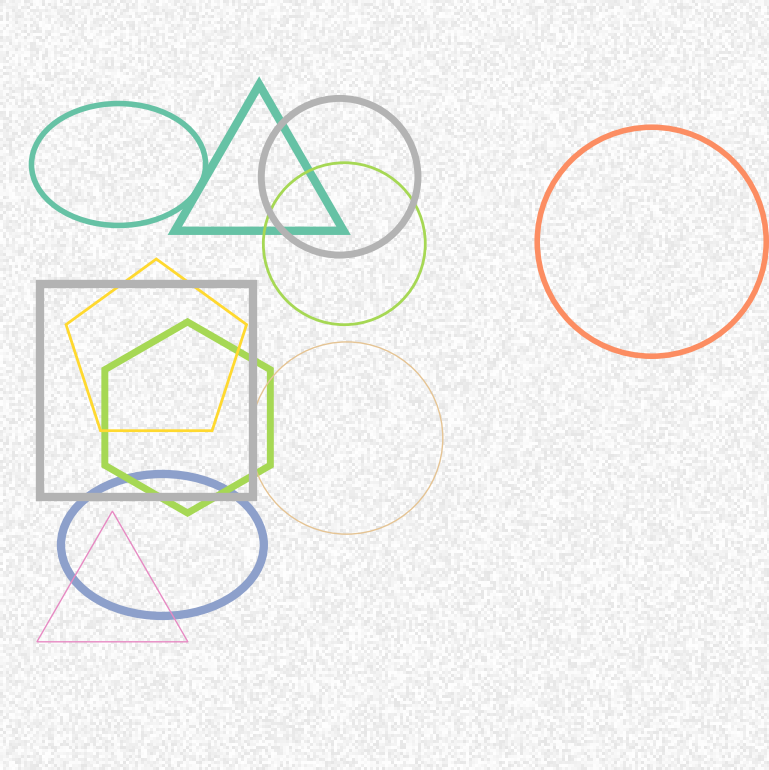[{"shape": "oval", "thickness": 2, "radius": 0.57, "center": [0.154, 0.786]}, {"shape": "triangle", "thickness": 3, "radius": 0.63, "center": [0.337, 0.764]}, {"shape": "circle", "thickness": 2, "radius": 0.74, "center": [0.846, 0.686]}, {"shape": "oval", "thickness": 3, "radius": 0.66, "center": [0.211, 0.292]}, {"shape": "triangle", "thickness": 0.5, "radius": 0.57, "center": [0.146, 0.223]}, {"shape": "circle", "thickness": 1, "radius": 0.53, "center": [0.447, 0.683]}, {"shape": "hexagon", "thickness": 2.5, "radius": 0.62, "center": [0.244, 0.458]}, {"shape": "pentagon", "thickness": 1, "radius": 0.62, "center": [0.203, 0.54]}, {"shape": "circle", "thickness": 0.5, "radius": 0.62, "center": [0.45, 0.431]}, {"shape": "circle", "thickness": 2.5, "radius": 0.51, "center": [0.441, 0.77]}, {"shape": "square", "thickness": 3, "radius": 0.69, "center": [0.19, 0.492]}]